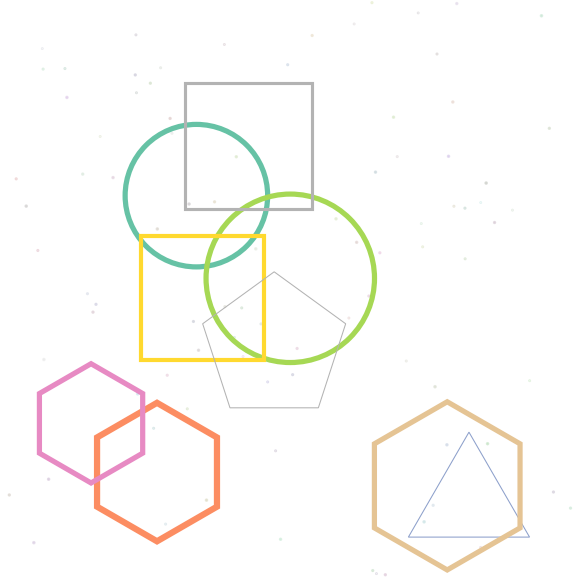[{"shape": "circle", "thickness": 2.5, "radius": 0.62, "center": [0.34, 0.66]}, {"shape": "hexagon", "thickness": 3, "radius": 0.6, "center": [0.272, 0.182]}, {"shape": "triangle", "thickness": 0.5, "radius": 0.61, "center": [0.812, 0.13]}, {"shape": "hexagon", "thickness": 2.5, "radius": 0.52, "center": [0.158, 0.266]}, {"shape": "circle", "thickness": 2.5, "radius": 0.73, "center": [0.503, 0.517]}, {"shape": "square", "thickness": 2, "radius": 0.53, "center": [0.351, 0.483]}, {"shape": "hexagon", "thickness": 2.5, "radius": 0.73, "center": [0.774, 0.158]}, {"shape": "square", "thickness": 1.5, "radius": 0.55, "center": [0.43, 0.746]}, {"shape": "pentagon", "thickness": 0.5, "radius": 0.65, "center": [0.475, 0.398]}]